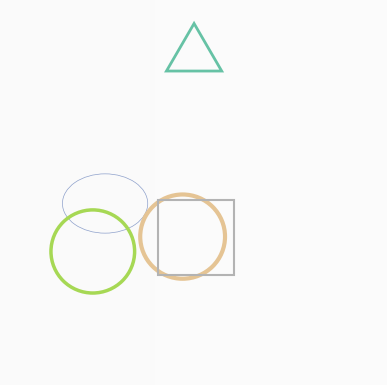[{"shape": "triangle", "thickness": 2, "radius": 0.41, "center": [0.501, 0.857]}, {"shape": "oval", "thickness": 0.5, "radius": 0.55, "center": [0.271, 0.471]}, {"shape": "circle", "thickness": 2.5, "radius": 0.54, "center": [0.239, 0.347]}, {"shape": "circle", "thickness": 3, "radius": 0.55, "center": [0.471, 0.385]}, {"shape": "square", "thickness": 1.5, "radius": 0.49, "center": [0.506, 0.384]}]